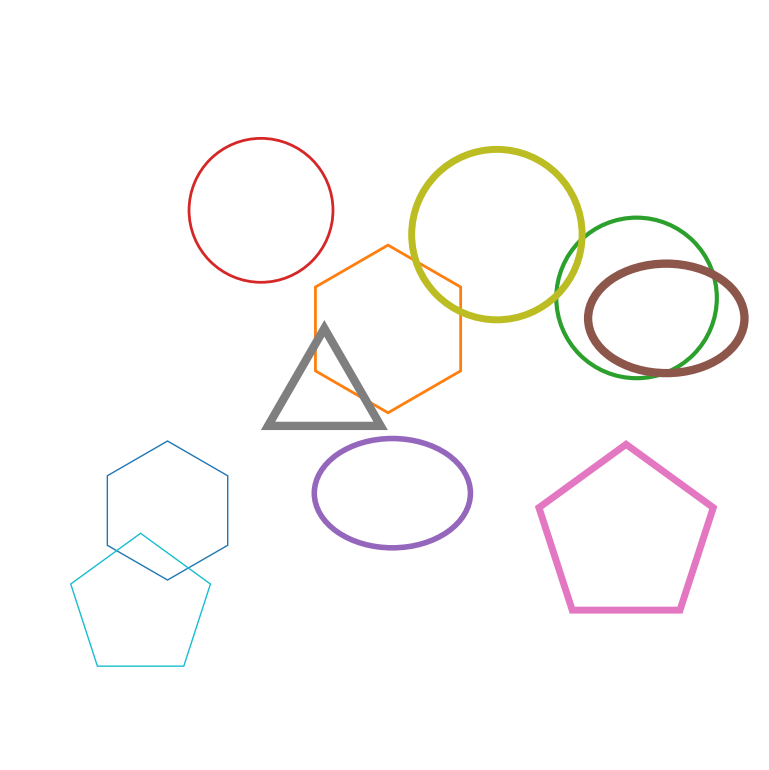[{"shape": "hexagon", "thickness": 0.5, "radius": 0.45, "center": [0.218, 0.337]}, {"shape": "hexagon", "thickness": 1, "radius": 0.54, "center": [0.504, 0.573]}, {"shape": "circle", "thickness": 1.5, "radius": 0.52, "center": [0.827, 0.613]}, {"shape": "circle", "thickness": 1, "radius": 0.47, "center": [0.339, 0.727]}, {"shape": "oval", "thickness": 2, "radius": 0.51, "center": [0.51, 0.36]}, {"shape": "oval", "thickness": 3, "radius": 0.51, "center": [0.865, 0.587]}, {"shape": "pentagon", "thickness": 2.5, "radius": 0.6, "center": [0.813, 0.304]}, {"shape": "triangle", "thickness": 3, "radius": 0.42, "center": [0.421, 0.489]}, {"shape": "circle", "thickness": 2.5, "radius": 0.55, "center": [0.645, 0.695]}, {"shape": "pentagon", "thickness": 0.5, "radius": 0.48, "center": [0.183, 0.212]}]